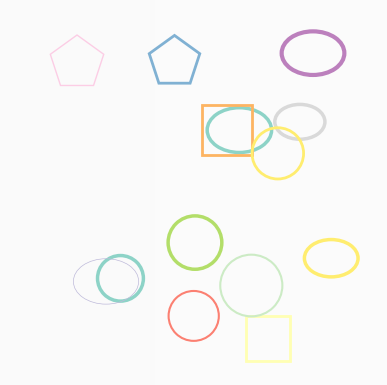[{"shape": "oval", "thickness": 2.5, "radius": 0.42, "center": [0.618, 0.662]}, {"shape": "circle", "thickness": 2.5, "radius": 0.3, "center": [0.311, 0.277]}, {"shape": "square", "thickness": 2, "radius": 0.29, "center": [0.691, 0.121]}, {"shape": "oval", "thickness": 0.5, "radius": 0.42, "center": [0.274, 0.269]}, {"shape": "circle", "thickness": 1.5, "radius": 0.32, "center": [0.5, 0.179]}, {"shape": "pentagon", "thickness": 2, "radius": 0.34, "center": [0.45, 0.839]}, {"shape": "square", "thickness": 2, "radius": 0.32, "center": [0.585, 0.662]}, {"shape": "circle", "thickness": 2.5, "radius": 0.35, "center": [0.503, 0.37]}, {"shape": "pentagon", "thickness": 1, "radius": 0.36, "center": [0.199, 0.837]}, {"shape": "oval", "thickness": 2.5, "radius": 0.32, "center": [0.774, 0.684]}, {"shape": "oval", "thickness": 3, "radius": 0.4, "center": [0.808, 0.862]}, {"shape": "circle", "thickness": 1.5, "radius": 0.4, "center": [0.649, 0.258]}, {"shape": "oval", "thickness": 2.5, "radius": 0.35, "center": [0.855, 0.329]}, {"shape": "circle", "thickness": 2, "radius": 0.33, "center": [0.717, 0.602]}]